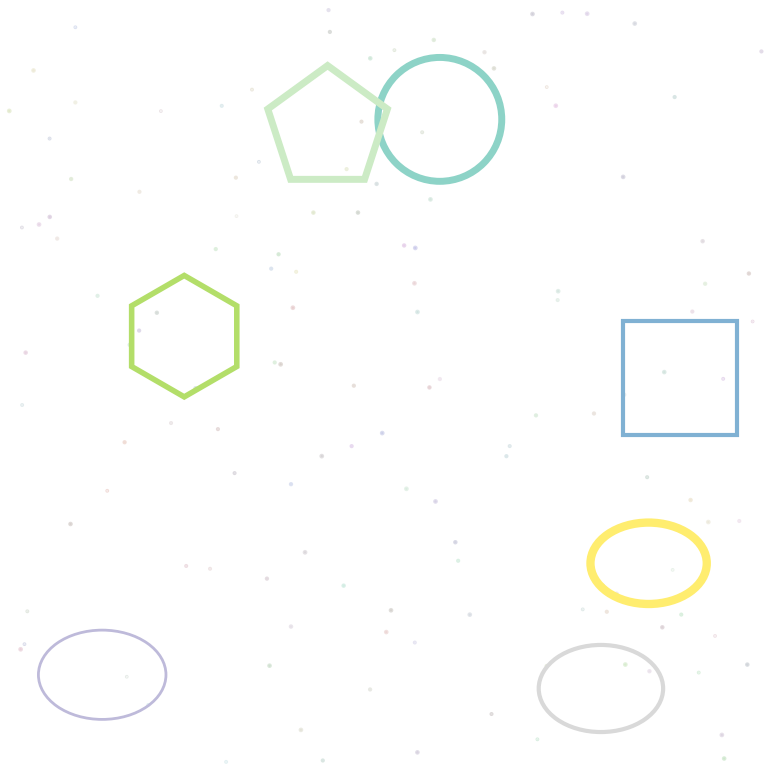[{"shape": "circle", "thickness": 2.5, "radius": 0.4, "center": [0.571, 0.845]}, {"shape": "oval", "thickness": 1, "radius": 0.41, "center": [0.133, 0.124]}, {"shape": "square", "thickness": 1.5, "radius": 0.37, "center": [0.883, 0.509]}, {"shape": "hexagon", "thickness": 2, "radius": 0.39, "center": [0.239, 0.563]}, {"shape": "oval", "thickness": 1.5, "radius": 0.4, "center": [0.78, 0.106]}, {"shape": "pentagon", "thickness": 2.5, "radius": 0.41, "center": [0.425, 0.833]}, {"shape": "oval", "thickness": 3, "radius": 0.38, "center": [0.842, 0.268]}]